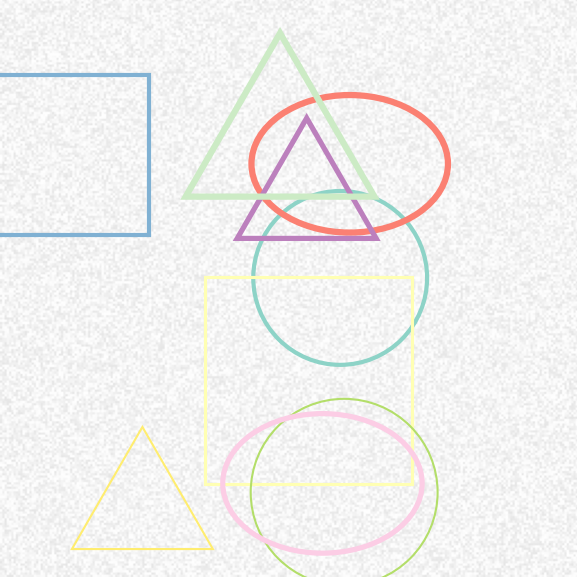[{"shape": "circle", "thickness": 2, "radius": 0.75, "center": [0.589, 0.518]}, {"shape": "square", "thickness": 1.5, "radius": 0.9, "center": [0.534, 0.34]}, {"shape": "oval", "thickness": 3, "radius": 0.85, "center": [0.606, 0.715]}, {"shape": "square", "thickness": 2, "radius": 0.69, "center": [0.12, 0.73]}, {"shape": "circle", "thickness": 1, "radius": 0.81, "center": [0.596, 0.147]}, {"shape": "oval", "thickness": 2.5, "radius": 0.86, "center": [0.558, 0.162]}, {"shape": "triangle", "thickness": 2.5, "radius": 0.69, "center": [0.531, 0.656]}, {"shape": "triangle", "thickness": 3, "radius": 0.94, "center": [0.485, 0.753]}, {"shape": "triangle", "thickness": 1, "radius": 0.7, "center": [0.247, 0.119]}]